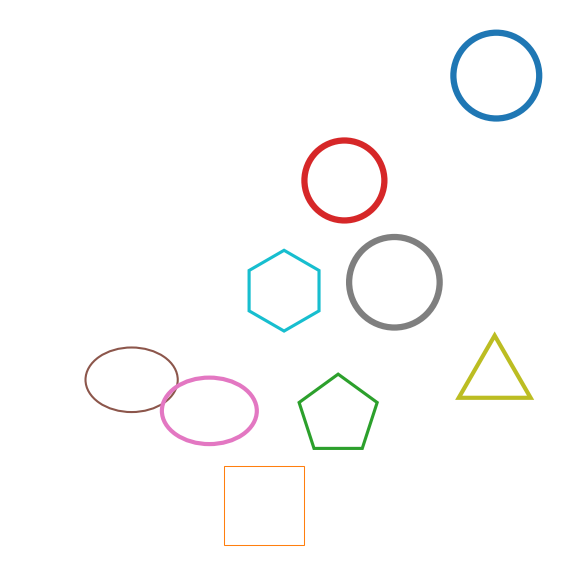[{"shape": "circle", "thickness": 3, "radius": 0.37, "center": [0.859, 0.868]}, {"shape": "square", "thickness": 0.5, "radius": 0.35, "center": [0.457, 0.124]}, {"shape": "pentagon", "thickness": 1.5, "radius": 0.36, "center": [0.586, 0.28]}, {"shape": "circle", "thickness": 3, "radius": 0.35, "center": [0.596, 0.687]}, {"shape": "oval", "thickness": 1, "radius": 0.4, "center": [0.228, 0.342]}, {"shape": "oval", "thickness": 2, "radius": 0.41, "center": [0.363, 0.288]}, {"shape": "circle", "thickness": 3, "radius": 0.39, "center": [0.683, 0.51]}, {"shape": "triangle", "thickness": 2, "radius": 0.36, "center": [0.857, 0.346]}, {"shape": "hexagon", "thickness": 1.5, "radius": 0.35, "center": [0.492, 0.496]}]